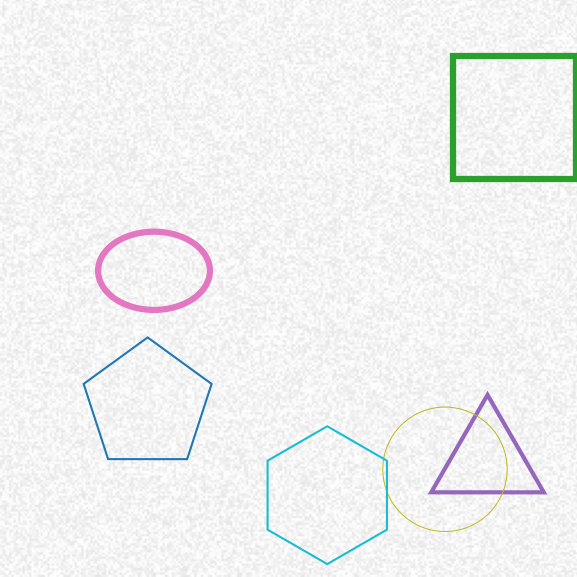[{"shape": "pentagon", "thickness": 1, "radius": 0.58, "center": [0.256, 0.298]}, {"shape": "square", "thickness": 3, "radius": 0.53, "center": [0.891, 0.796]}, {"shape": "triangle", "thickness": 2, "radius": 0.56, "center": [0.844, 0.203]}, {"shape": "oval", "thickness": 3, "radius": 0.48, "center": [0.267, 0.53]}, {"shape": "circle", "thickness": 0.5, "radius": 0.54, "center": [0.771, 0.187]}, {"shape": "hexagon", "thickness": 1, "radius": 0.6, "center": [0.567, 0.142]}]